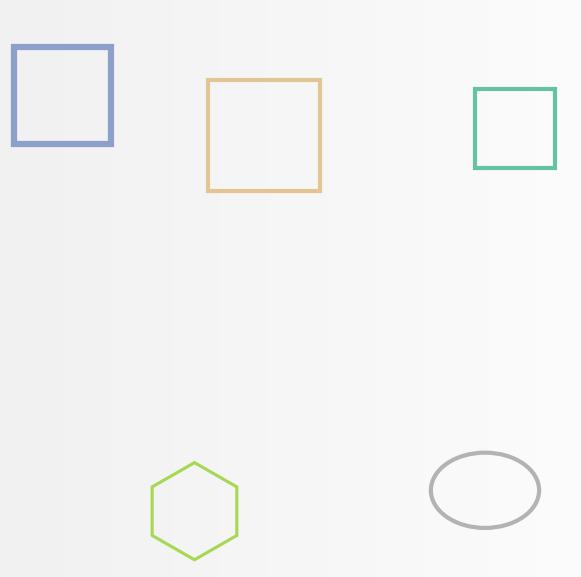[{"shape": "square", "thickness": 2, "radius": 0.34, "center": [0.886, 0.777]}, {"shape": "square", "thickness": 3, "radius": 0.42, "center": [0.108, 0.833]}, {"shape": "hexagon", "thickness": 1.5, "radius": 0.42, "center": [0.335, 0.114]}, {"shape": "square", "thickness": 2, "radius": 0.48, "center": [0.454, 0.765]}, {"shape": "oval", "thickness": 2, "radius": 0.47, "center": [0.834, 0.15]}]